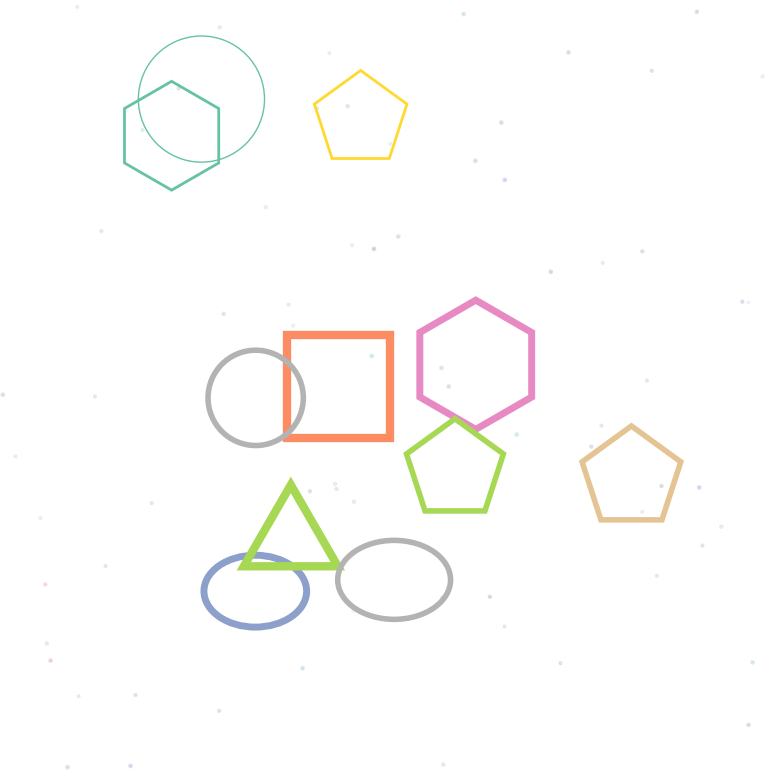[{"shape": "hexagon", "thickness": 1, "radius": 0.35, "center": [0.223, 0.824]}, {"shape": "circle", "thickness": 0.5, "radius": 0.41, "center": [0.262, 0.871]}, {"shape": "square", "thickness": 3, "radius": 0.33, "center": [0.44, 0.498]}, {"shape": "oval", "thickness": 2.5, "radius": 0.33, "center": [0.332, 0.232]}, {"shape": "hexagon", "thickness": 2.5, "radius": 0.42, "center": [0.618, 0.526]}, {"shape": "triangle", "thickness": 3, "radius": 0.35, "center": [0.378, 0.3]}, {"shape": "pentagon", "thickness": 2, "radius": 0.33, "center": [0.591, 0.39]}, {"shape": "pentagon", "thickness": 1, "radius": 0.32, "center": [0.468, 0.845]}, {"shape": "pentagon", "thickness": 2, "radius": 0.34, "center": [0.82, 0.379]}, {"shape": "circle", "thickness": 2, "radius": 0.31, "center": [0.332, 0.483]}, {"shape": "oval", "thickness": 2, "radius": 0.37, "center": [0.512, 0.247]}]